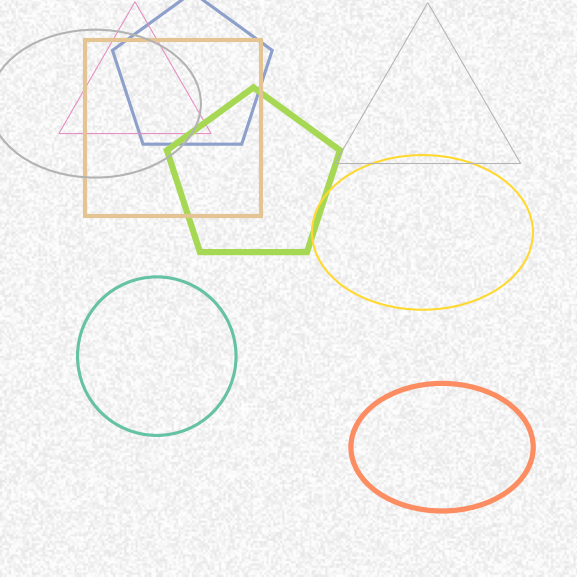[{"shape": "circle", "thickness": 1.5, "radius": 0.69, "center": [0.271, 0.382]}, {"shape": "oval", "thickness": 2.5, "radius": 0.79, "center": [0.765, 0.225]}, {"shape": "pentagon", "thickness": 1.5, "radius": 0.73, "center": [0.333, 0.867]}, {"shape": "triangle", "thickness": 0.5, "radius": 0.76, "center": [0.234, 0.844]}, {"shape": "pentagon", "thickness": 3, "radius": 0.79, "center": [0.439, 0.69]}, {"shape": "oval", "thickness": 1, "radius": 0.96, "center": [0.732, 0.597]}, {"shape": "square", "thickness": 2, "radius": 0.76, "center": [0.3, 0.777]}, {"shape": "triangle", "thickness": 0.5, "radius": 0.93, "center": [0.741, 0.809]}, {"shape": "oval", "thickness": 1, "radius": 0.91, "center": [0.165, 0.82]}]